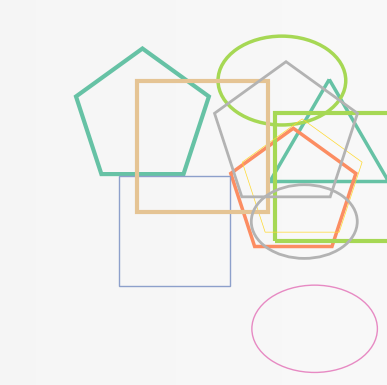[{"shape": "pentagon", "thickness": 3, "radius": 0.9, "center": [0.368, 0.694]}, {"shape": "triangle", "thickness": 2.5, "radius": 0.88, "center": [0.85, 0.617]}, {"shape": "pentagon", "thickness": 2.5, "radius": 0.85, "center": [0.757, 0.497]}, {"shape": "square", "thickness": 1, "radius": 0.72, "center": [0.451, 0.399]}, {"shape": "oval", "thickness": 1, "radius": 0.81, "center": [0.812, 0.146]}, {"shape": "square", "thickness": 3, "radius": 0.83, "center": [0.874, 0.54]}, {"shape": "oval", "thickness": 2.5, "radius": 0.82, "center": [0.727, 0.791]}, {"shape": "pentagon", "thickness": 0.5, "radius": 0.81, "center": [0.78, 0.529]}, {"shape": "square", "thickness": 3, "radius": 0.85, "center": [0.522, 0.62]}, {"shape": "pentagon", "thickness": 2, "radius": 0.97, "center": [0.738, 0.646]}, {"shape": "oval", "thickness": 2, "radius": 0.68, "center": [0.785, 0.425]}]